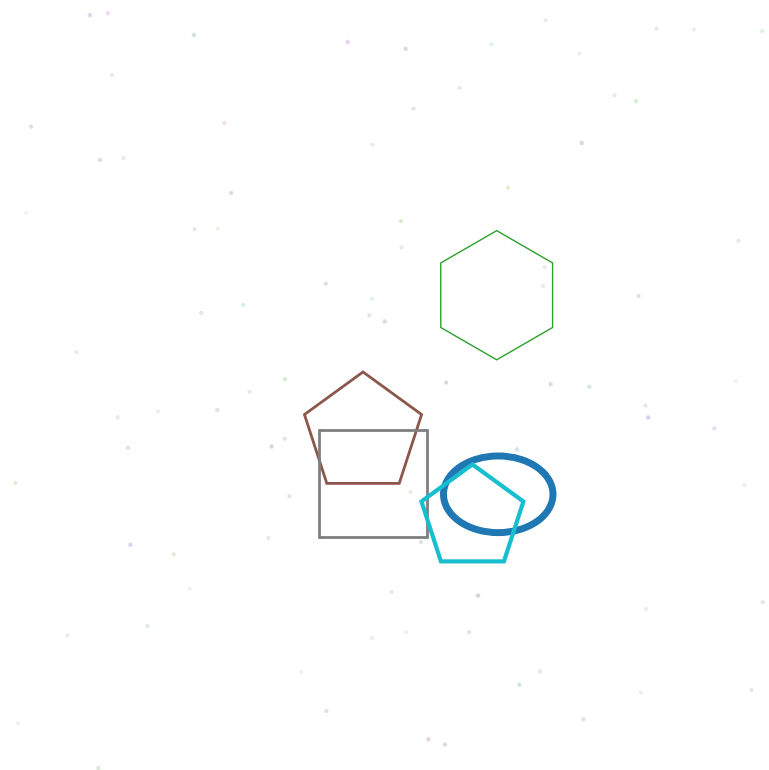[{"shape": "oval", "thickness": 2.5, "radius": 0.36, "center": [0.647, 0.358]}, {"shape": "hexagon", "thickness": 0.5, "radius": 0.42, "center": [0.645, 0.617]}, {"shape": "pentagon", "thickness": 1, "radius": 0.4, "center": [0.471, 0.437]}, {"shape": "square", "thickness": 1, "radius": 0.35, "center": [0.485, 0.372]}, {"shape": "pentagon", "thickness": 1.5, "radius": 0.35, "center": [0.614, 0.327]}]